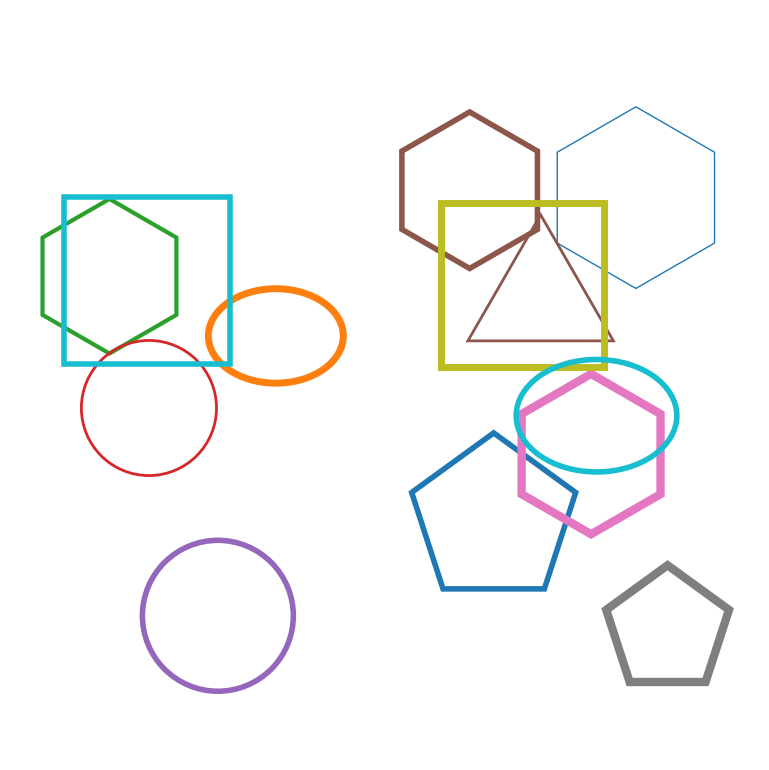[{"shape": "hexagon", "thickness": 0.5, "radius": 0.59, "center": [0.826, 0.743]}, {"shape": "pentagon", "thickness": 2, "radius": 0.56, "center": [0.641, 0.326]}, {"shape": "oval", "thickness": 2.5, "radius": 0.44, "center": [0.358, 0.564]}, {"shape": "hexagon", "thickness": 1.5, "radius": 0.5, "center": [0.142, 0.641]}, {"shape": "circle", "thickness": 1, "radius": 0.44, "center": [0.193, 0.47]}, {"shape": "circle", "thickness": 2, "radius": 0.49, "center": [0.283, 0.2]}, {"shape": "hexagon", "thickness": 2, "radius": 0.51, "center": [0.61, 0.753]}, {"shape": "triangle", "thickness": 1, "radius": 0.55, "center": [0.702, 0.612]}, {"shape": "hexagon", "thickness": 3, "radius": 0.52, "center": [0.768, 0.41]}, {"shape": "pentagon", "thickness": 3, "radius": 0.42, "center": [0.867, 0.182]}, {"shape": "square", "thickness": 2.5, "radius": 0.53, "center": [0.678, 0.63]}, {"shape": "square", "thickness": 2, "radius": 0.54, "center": [0.191, 0.636]}, {"shape": "oval", "thickness": 2, "radius": 0.52, "center": [0.775, 0.46]}]